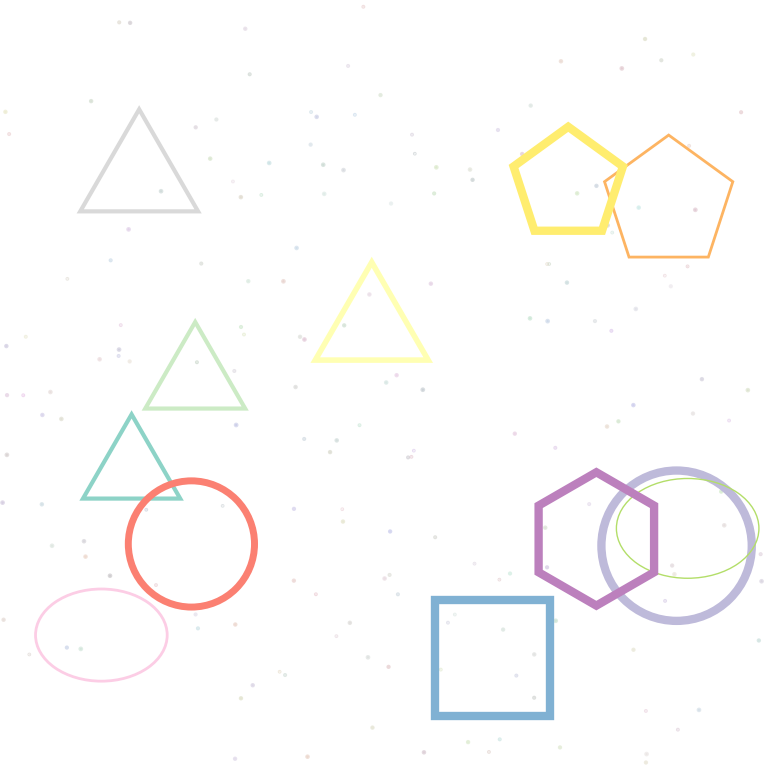[{"shape": "triangle", "thickness": 1.5, "radius": 0.36, "center": [0.171, 0.389]}, {"shape": "triangle", "thickness": 2, "radius": 0.42, "center": [0.483, 0.575]}, {"shape": "circle", "thickness": 3, "radius": 0.49, "center": [0.879, 0.291]}, {"shape": "circle", "thickness": 2.5, "radius": 0.41, "center": [0.249, 0.294]}, {"shape": "square", "thickness": 3, "radius": 0.38, "center": [0.64, 0.146]}, {"shape": "pentagon", "thickness": 1, "radius": 0.44, "center": [0.868, 0.737]}, {"shape": "oval", "thickness": 0.5, "radius": 0.46, "center": [0.893, 0.314]}, {"shape": "oval", "thickness": 1, "radius": 0.43, "center": [0.132, 0.175]}, {"shape": "triangle", "thickness": 1.5, "radius": 0.44, "center": [0.181, 0.77]}, {"shape": "hexagon", "thickness": 3, "radius": 0.43, "center": [0.774, 0.3]}, {"shape": "triangle", "thickness": 1.5, "radius": 0.37, "center": [0.254, 0.507]}, {"shape": "pentagon", "thickness": 3, "radius": 0.37, "center": [0.738, 0.761]}]